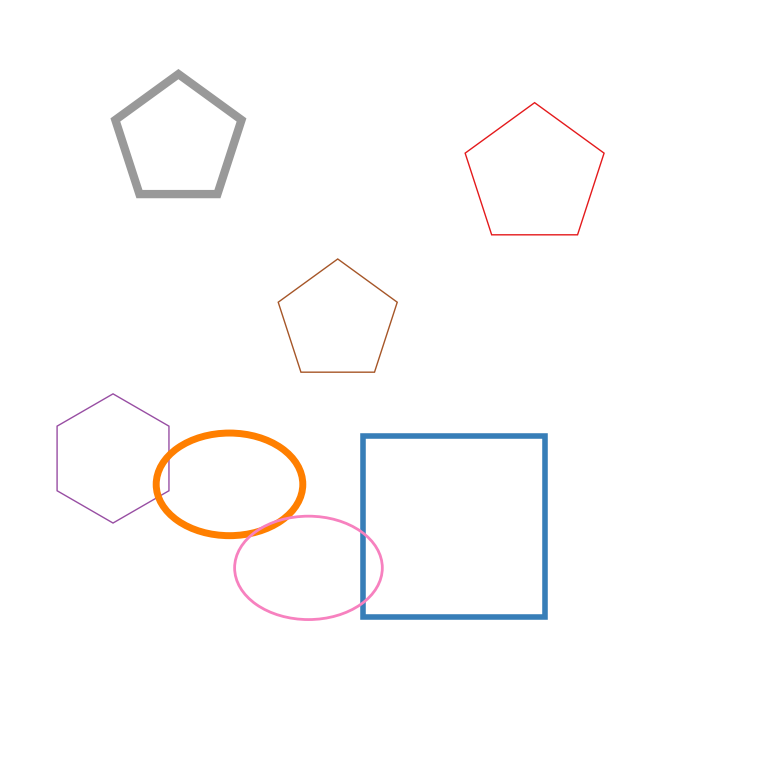[{"shape": "pentagon", "thickness": 0.5, "radius": 0.47, "center": [0.694, 0.772]}, {"shape": "square", "thickness": 2, "radius": 0.59, "center": [0.59, 0.316]}, {"shape": "hexagon", "thickness": 0.5, "radius": 0.42, "center": [0.147, 0.405]}, {"shape": "oval", "thickness": 2.5, "radius": 0.48, "center": [0.298, 0.371]}, {"shape": "pentagon", "thickness": 0.5, "radius": 0.41, "center": [0.439, 0.582]}, {"shape": "oval", "thickness": 1, "radius": 0.48, "center": [0.401, 0.263]}, {"shape": "pentagon", "thickness": 3, "radius": 0.43, "center": [0.232, 0.818]}]